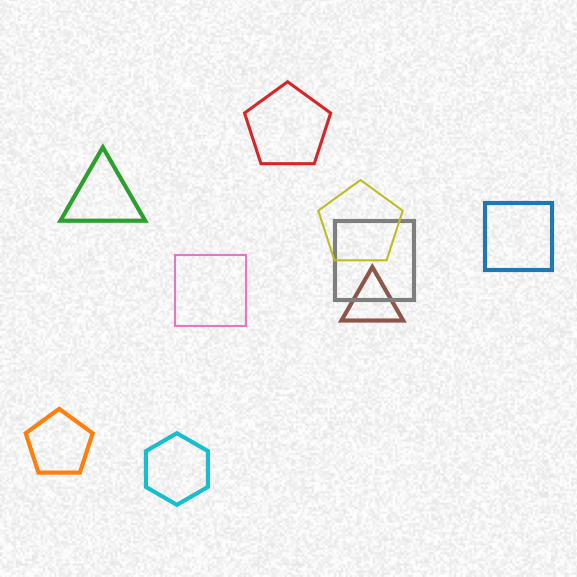[{"shape": "square", "thickness": 2, "radius": 0.29, "center": [0.898, 0.589]}, {"shape": "pentagon", "thickness": 2, "radius": 0.31, "center": [0.102, 0.23]}, {"shape": "triangle", "thickness": 2, "radius": 0.42, "center": [0.178, 0.659]}, {"shape": "pentagon", "thickness": 1.5, "radius": 0.39, "center": [0.498, 0.779]}, {"shape": "triangle", "thickness": 2, "radius": 0.31, "center": [0.645, 0.475]}, {"shape": "square", "thickness": 1, "radius": 0.31, "center": [0.364, 0.497]}, {"shape": "square", "thickness": 2, "radius": 0.34, "center": [0.648, 0.548]}, {"shape": "pentagon", "thickness": 1, "radius": 0.38, "center": [0.624, 0.611]}, {"shape": "hexagon", "thickness": 2, "radius": 0.31, "center": [0.306, 0.187]}]